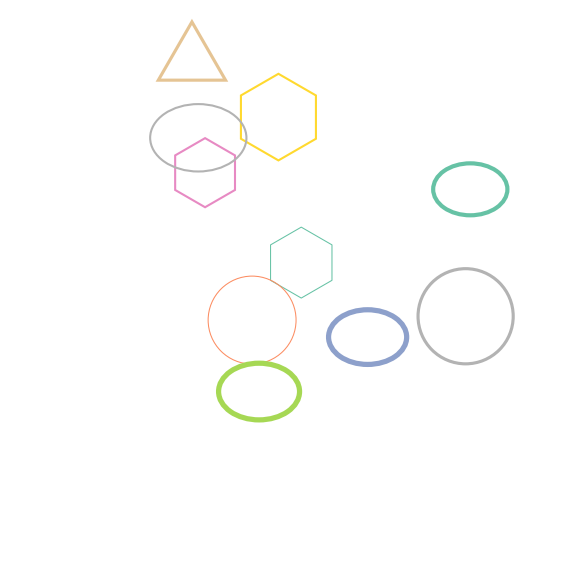[{"shape": "hexagon", "thickness": 0.5, "radius": 0.31, "center": [0.522, 0.544]}, {"shape": "oval", "thickness": 2, "radius": 0.32, "center": [0.814, 0.671]}, {"shape": "circle", "thickness": 0.5, "radius": 0.38, "center": [0.437, 0.445]}, {"shape": "oval", "thickness": 2.5, "radius": 0.34, "center": [0.637, 0.415]}, {"shape": "hexagon", "thickness": 1, "radius": 0.3, "center": [0.355, 0.7]}, {"shape": "oval", "thickness": 2.5, "radius": 0.35, "center": [0.449, 0.321]}, {"shape": "hexagon", "thickness": 1, "radius": 0.37, "center": [0.482, 0.796]}, {"shape": "triangle", "thickness": 1.5, "radius": 0.34, "center": [0.332, 0.894]}, {"shape": "circle", "thickness": 1.5, "radius": 0.41, "center": [0.806, 0.452]}, {"shape": "oval", "thickness": 1, "radius": 0.42, "center": [0.343, 0.761]}]